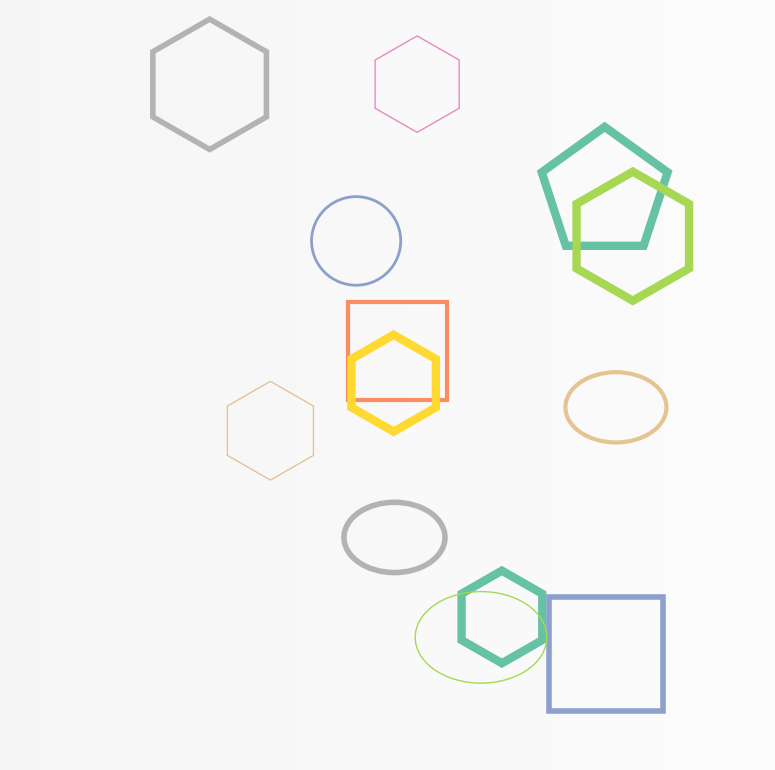[{"shape": "hexagon", "thickness": 3, "radius": 0.3, "center": [0.648, 0.199]}, {"shape": "pentagon", "thickness": 3, "radius": 0.43, "center": [0.78, 0.75]}, {"shape": "square", "thickness": 1.5, "radius": 0.32, "center": [0.513, 0.544]}, {"shape": "square", "thickness": 2, "radius": 0.37, "center": [0.782, 0.151]}, {"shape": "circle", "thickness": 1, "radius": 0.29, "center": [0.46, 0.687]}, {"shape": "hexagon", "thickness": 0.5, "radius": 0.31, "center": [0.538, 0.891]}, {"shape": "oval", "thickness": 0.5, "radius": 0.42, "center": [0.621, 0.172]}, {"shape": "hexagon", "thickness": 3, "radius": 0.42, "center": [0.817, 0.693]}, {"shape": "hexagon", "thickness": 3, "radius": 0.31, "center": [0.508, 0.502]}, {"shape": "hexagon", "thickness": 0.5, "radius": 0.32, "center": [0.349, 0.441]}, {"shape": "oval", "thickness": 1.5, "radius": 0.33, "center": [0.795, 0.471]}, {"shape": "hexagon", "thickness": 2, "radius": 0.42, "center": [0.27, 0.89]}, {"shape": "oval", "thickness": 2, "radius": 0.33, "center": [0.509, 0.302]}]